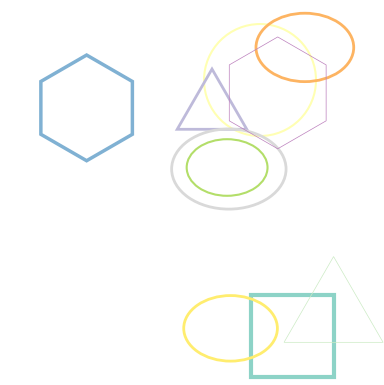[{"shape": "square", "thickness": 3, "radius": 0.54, "center": [0.759, 0.127]}, {"shape": "circle", "thickness": 1.5, "radius": 0.73, "center": [0.675, 0.792]}, {"shape": "triangle", "thickness": 2, "radius": 0.52, "center": [0.551, 0.716]}, {"shape": "hexagon", "thickness": 2.5, "radius": 0.69, "center": [0.225, 0.72]}, {"shape": "oval", "thickness": 2, "radius": 0.63, "center": [0.792, 0.877]}, {"shape": "oval", "thickness": 1.5, "radius": 0.52, "center": [0.59, 0.565]}, {"shape": "oval", "thickness": 2, "radius": 0.74, "center": [0.594, 0.561]}, {"shape": "hexagon", "thickness": 0.5, "radius": 0.73, "center": [0.721, 0.759]}, {"shape": "triangle", "thickness": 0.5, "radius": 0.74, "center": [0.866, 0.185]}, {"shape": "oval", "thickness": 2, "radius": 0.61, "center": [0.599, 0.147]}]